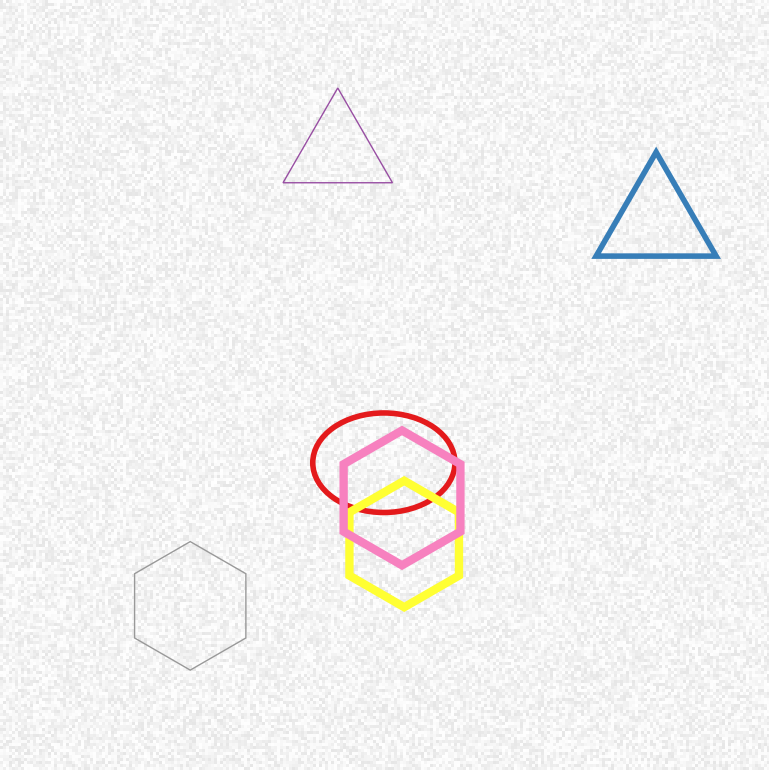[{"shape": "oval", "thickness": 2, "radius": 0.46, "center": [0.499, 0.399]}, {"shape": "triangle", "thickness": 2, "radius": 0.45, "center": [0.852, 0.712]}, {"shape": "triangle", "thickness": 0.5, "radius": 0.41, "center": [0.439, 0.804]}, {"shape": "hexagon", "thickness": 3, "radius": 0.41, "center": [0.525, 0.294]}, {"shape": "hexagon", "thickness": 3, "radius": 0.44, "center": [0.522, 0.353]}, {"shape": "hexagon", "thickness": 0.5, "radius": 0.42, "center": [0.247, 0.213]}]